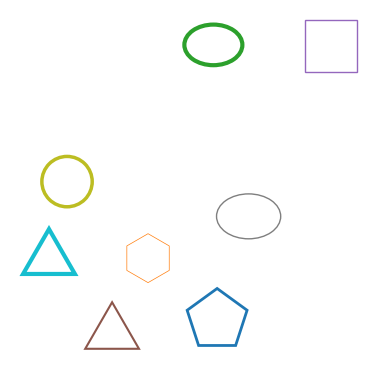[{"shape": "pentagon", "thickness": 2, "radius": 0.41, "center": [0.564, 0.169]}, {"shape": "hexagon", "thickness": 0.5, "radius": 0.32, "center": [0.385, 0.329]}, {"shape": "oval", "thickness": 3, "radius": 0.38, "center": [0.554, 0.883]}, {"shape": "square", "thickness": 1, "radius": 0.34, "center": [0.86, 0.88]}, {"shape": "triangle", "thickness": 1.5, "radius": 0.4, "center": [0.291, 0.134]}, {"shape": "oval", "thickness": 1, "radius": 0.42, "center": [0.646, 0.438]}, {"shape": "circle", "thickness": 2.5, "radius": 0.33, "center": [0.174, 0.528]}, {"shape": "triangle", "thickness": 3, "radius": 0.39, "center": [0.127, 0.327]}]